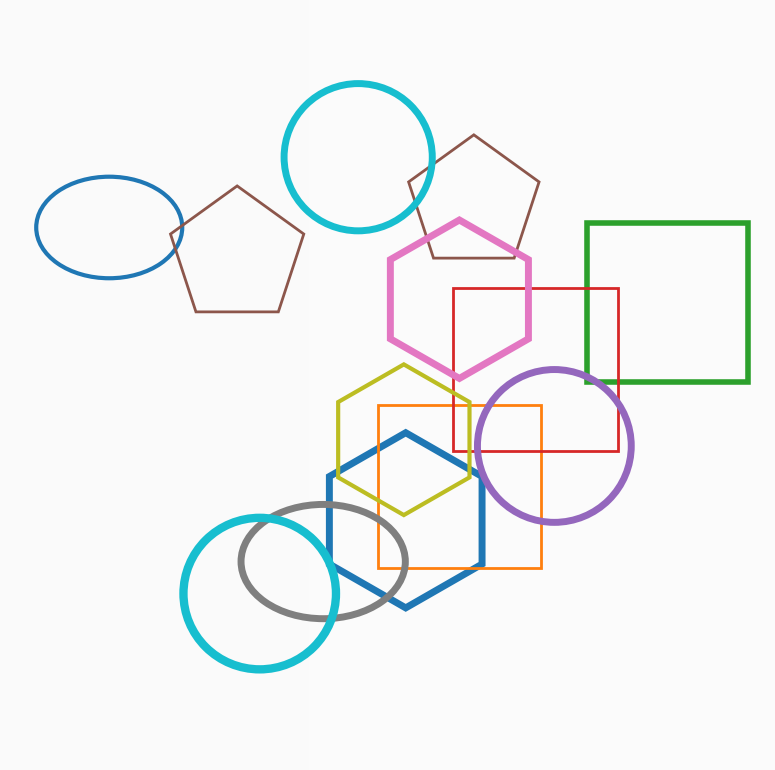[{"shape": "oval", "thickness": 1.5, "radius": 0.47, "center": [0.141, 0.705]}, {"shape": "hexagon", "thickness": 2.5, "radius": 0.57, "center": [0.524, 0.324]}, {"shape": "square", "thickness": 1, "radius": 0.53, "center": [0.593, 0.368]}, {"shape": "square", "thickness": 2, "radius": 0.52, "center": [0.861, 0.607]}, {"shape": "square", "thickness": 1, "radius": 0.53, "center": [0.691, 0.52]}, {"shape": "circle", "thickness": 2.5, "radius": 0.5, "center": [0.715, 0.421]}, {"shape": "pentagon", "thickness": 1, "radius": 0.45, "center": [0.306, 0.668]}, {"shape": "pentagon", "thickness": 1, "radius": 0.44, "center": [0.611, 0.736]}, {"shape": "hexagon", "thickness": 2.5, "radius": 0.51, "center": [0.593, 0.611]}, {"shape": "oval", "thickness": 2.5, "radius": 0.53, "center": [0.417, 0.271]}, {"shape": "hexagon", "thickness": 1.5, "radius": 0.49, "center": [0.521, 0.429]}, {"shape": "circle", "thickness": 2.5, "radius": 0.48, "center": [0.462, 0.796]}, {"shape": "circle", "thickness": 3, "radius": 0.49, "center": [0.335, 0.229]}]